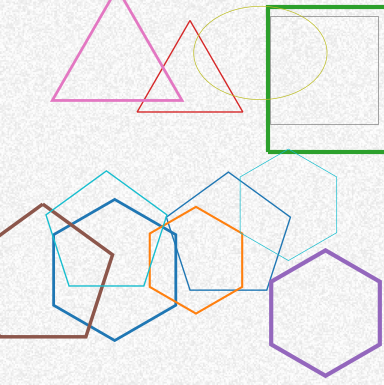[{"shape": "hexagon", "thickness": 2, "radius": 0.92, "center": [0.298, 0.299]}, {"shape": "pentagon", "thickness": 1, "radius": 0.85, "center": [0.593, 0.384]}, {"shape": "hexagon", "thickness": 1.5, "radius": 0.69, "center": [0.509, 0.324]}, {"shape": "square", "thickness": 3, "radius": 0.94, "center": [0.884, 0.793]}, {"shape": "triangle", "thickness": 1, "radius": 0.79, "center": [0.493, 0.788]}, {"shape": "hexagon", "thickness": 3, "radius": 0.81, "center": [0.845, 0.187]}, {"shape": "pentagon", "thickness": 2.5, "radius": 0.95, "center": [0.111, 0.279]}, {"shape": "triangle", "thickness": 2, "radius": 0.97, "center": [0.304, 0.836]}, {"shape": "square", "thickness": 0.5, "radius": 0.7, "center": [0.842, 0.818]}, {"shape": "oval", "thickness": 0.5, "radius": 0.87, "center": [0.676, 0.862]}, {"shape": "hexagon", "thickness": 0.5, "radius": 0.72, "center": [0.749, 0.468]}, {"shape": "pentagon", "thickness": 1, "radius": 0.83, "center": [0.276, 0.391]}]